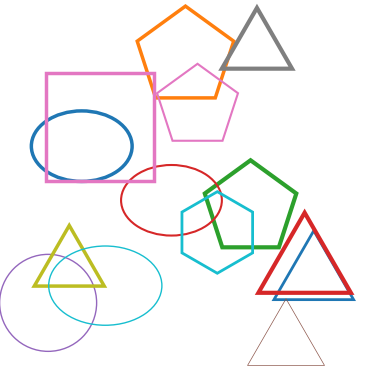[{"shape": "triangle", "thickness": 2, "radius": 0.6, "center": [0.815, 0.281]}, {"shape": "oval", "thickness": 2.5, "radius": 0.65, "center": [0.212, 0.62]}, {"shape": "pentagon", "thickness": 2.5, "radius": 0.66, "center": [0.482, 0.852]}, {"shape": "pentagon", "thickness": 3, "radius": 0.62, "center": [0.651, 0.459]}, {"shape": "triangle", "thickness": 3, "radius": 0.69, "center": [0.791, 0.309]}, {"shape": "oval", "thickness": 1.5, "radius": 0.65, "center": [0.445, 0.48]}, {"shape": "circle", "thickness": 1, "radius": 0.63, "center": [0.125, 0.213]}, {"shape": "triangle", "thickness": 0.5, "radius": 0.58, "center": [0.743, 0.108]}, {"shape": "square", "thickness": 2.5, "radius": 0.7, "center": [0.259, 0.671]}, {"shape": "pentagon", "thickness": 1.5, "radius": 0.55, "center": [0.513, 0.724]}, {"shape": "triangle", "thickness": 3, "radius": 0.53, "center": [0.667, 0.874]}, {"shape": "triangle", "thickness": 2.5, "radius": 0.52, "center": [0.18, 0.309]}, {"shape": "oval", "thickness": 1, "radius": 0.74, "center": [0.273, 0.258]}, {"shape": "hexagon", "thickness": 2, "radius": 0.53, "center": [0.564, 0.396]}]